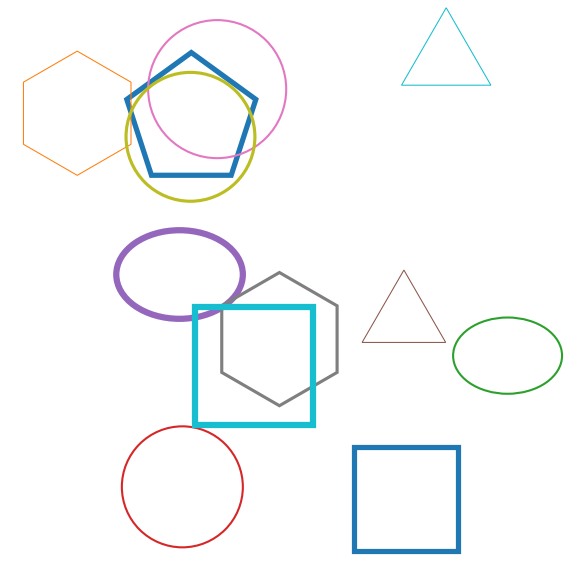[{"shape": "square", "thickness": 2.5, "radius": 0.45, "center": [0.703, 0.135]}, {"shape": "pentagon", "thickness": 2.5, "radius": 0.59, "center": [0.331, 0.791]}, {"shape": "hexagon", "thickness": 0.5, "radius": 0.54, "center": [0.134, 0.803]}, {"shape": "oval", "thickness": 1, "radius": 0.47, "center": [0.879, 0.383]}, {"shape": "circle", "thickness": 1, "radius": 0.52, "center": [0.316, 0.156]}, {"shape": "oval", "thickness": 3, "radius": 0.55, "center": [0.311, 0.524]}, {"shape": "triangle", "thickness": 0.5, "radius": 0.42, "center": [0.699, 0.448]}, {"shape": "circle", "thickness": 1, "radius": 0.6, "center": [0.376, 0.845]}, {"shape": "hexagon", "thickness": 1.5, "radius": 0.58, "center": [0.484, 0.412]}, {"shape": "circle", "thickness": 1.5, "radius": 0.56, "center": [0.33, 0.762]}, {"shape": "square", "thickness": 3, "radius": 0.51, "center": [0.44, 0.365]}, {"shape": "triangle", "thickness": 0.5, "radius": 0.45, "center": [0.773, 0.896]}]